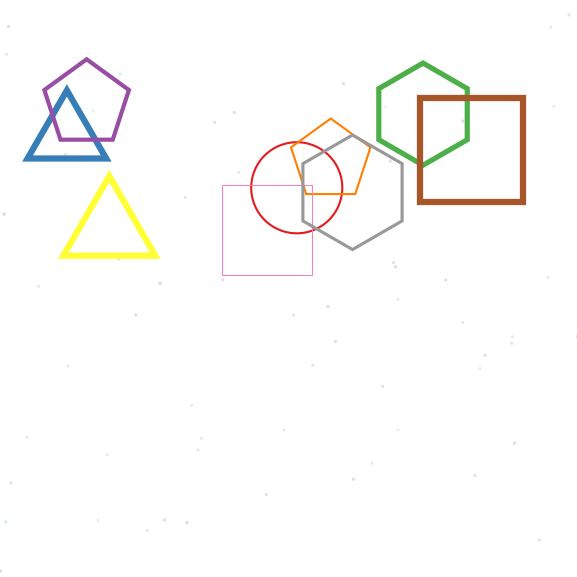[{"shape": "circle", "thickness": 1, "radius": 0.39, "center": [0.514, 0.674]}, {"shape": "triangle", "thickness": 3, "radius": 0.39, "center": [0.116, 0.764]}, {"shape": "hexagon", "thickness": 2.5, "radius": 0.44, "center": [0.733, 0.801]}, {"shape": "pentagon", "thickness": 2, "radius": 0.38, "center": [0.15, 0.82]}, {"shape": "pentagon", "thickness": 1, "radius": 0.36, "center": [0.573, 0.722]}, {"shape": "triangle", "thickness": 3, "radius": 0.46, "center": [0.189, 0.602]}, {"shape": "square", "thickness": 3, "radius": 0.45, "center": [0.817, 0.74]}, {"shape": "square", "thickness": 0.5, "radius": 0.39, "center": [0.462, 0.601]}, {"shape": "hexagon", "thickness": 1.5, "radius": 0.5, "center": [0.61, 0.666]}]